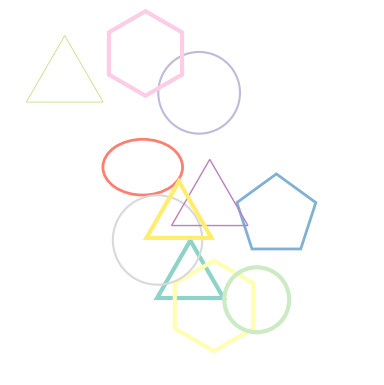[{"shape": "triangle", "thickness": 3, "radius": 0.5, "center": [0.494, 0.276]}, {"shape": "hexagon", "thickness": 3, "radius": 0.59, "center": [0.556, 0.206]}, {"shape": "circle", "thickness": 1.5, "radius": 0.53, "center": [0.517, 0.759]}, {"shape": "oval", "thickness": 2, "radius": 0.52, "center": [0.371, 0.566]}, {"shape": "pentagon", "thickness": 2, "radius": 0.54, "center": [0.718, 0.441]}, {"shape": "triangle", "thickness": 0.5, "radius": 0.58, "center": [0.168, 0.792]}, {"shape": "hexagon", "thickness": 3, "radius": 0.55, "center": [0.378, 0.861]}, {"shape": "circle", "thickness": 1.5, "radius": 0.58, "center": [0.409, 0.377]}, {"shape": "triangle", "thickness": 1, "radius": 0.57, "center": [0.545, 0.471]}, {"shape": "circle", "thickness": 3, "radius": 0.42, "center": [0.667, 0.221]}, {"shape": "triangle", "thickness": 3, "radius": 0.49, "center": [0.465, 0.431]}]